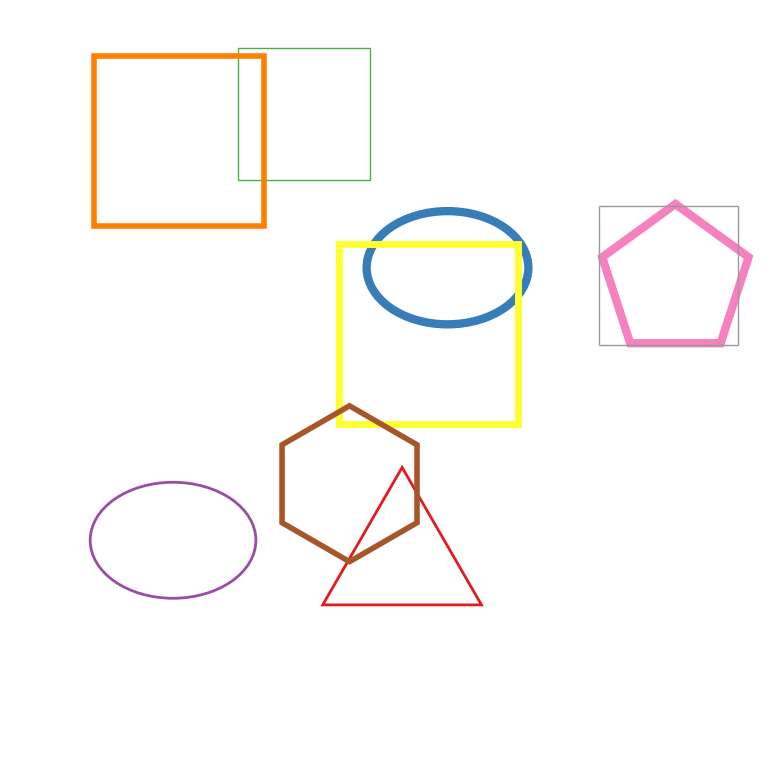[{"shape": "triangle", "thickness": 1, "radius": 0.6, "center": [0.522, 0.274]}, {"shape": "oval", "thickness": 3, "radius": 0.53, "center": [0.581, 0.652]}, {"shape": "square", "thickness": 0.5, "radius": 0.43, "center": [0.394, 0.852]}, {"shape": "oval", "thickness": 1, "radius": 0.54, "center": [0.225, 0.298]}, {"shape": "square", "thickness": 2, "radius": 0.55, "center": [0.232, 0.817]}, {"shape": "square", "thickness": 2.5, "radius": 0.58, "center": [0.556, 0.566]}, {"shape": "hexagon", "thickness": 2, "radius": 0.51, "center": [0.454, 0.372]}, {"shape": "pentagon", "thickness": 3, "radius": 0.5, "center": [0.877, 0.635]}, {"shape": "square", "thickness": 0.5, "radius": 0.45, "center": [0.868, 0.642]}]